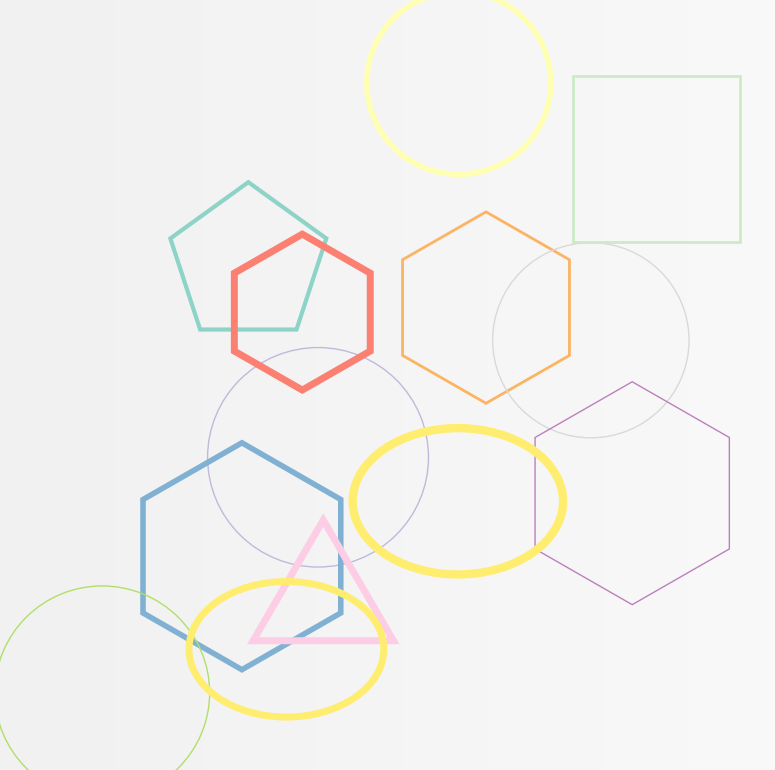[{"shape": "pentagon", "thickness": 1.5, "radius": 0.53, "center": [0.32, 0.658]}, {"shape": "circle", "thickness": 2, "radius": 0.59, "center": [0.592, 0.892]}, {"shape": "circle", "thickness": 0.5, "radius": 0.71, "center": [0.41, 0.406]}, {"shape": "hexagon", "thickness": 2.5, "radius": 0.51, "center": [0.39, 0.595]}, {"shape": "hexagon", "thickness": 2, "radius": 0.74, "center": [0.312, 0.278]}, {"shape": "hexagon", "thickness": 1, "radius": 0.62, "center": [0.627, 0.601]}, {"shape": "circle", "thickness": 0.5, "radius": 0.69, "center": [0.132, 0.1]}, {"shape": "triangle", "thickness": 2.5, "radius": 0.52, "center": [0.417, 0.22]}, {"shape": "circle", "thickness": 0.5, "radius": 0.63, "center": [0.762, 0.558]}, {"shape": "hexagon", "thickness": 0.5, "radius": 0.72, "center": [0.816, 0.359]}, {"shape": "square", "thickness": 1, "radius": 0.54, "center": [0.847, 0.794]}, {"shape": "oval", "thickness": 2.5, "radius": 0.63, "center": [0.37, 0.157]}, {"shape": "oval", "thickness": 3, "radius": 0.68, "center": [0.591, 0.349]}]